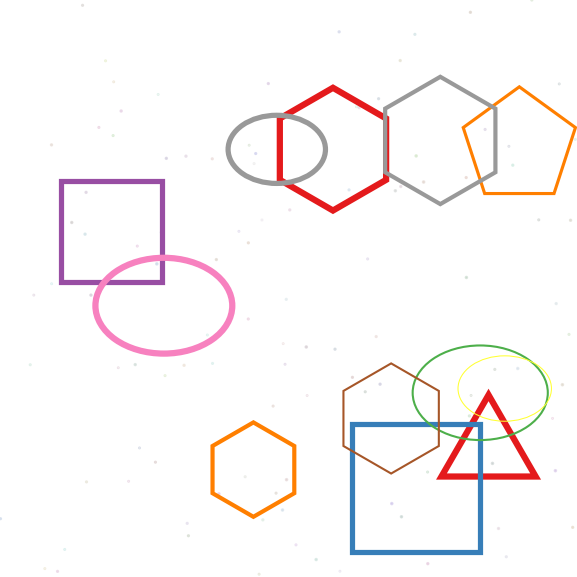[{"shape": "triangle", "thickness": 3, "radius": 0.47, "center": [0.846, 0.221]}, {"shape": "hexagon", "thickness": 3, "radius": 0.53, "center": [0.577, 0.741]}, {"shape": "square", "thickness": 2.5, "radius": 0.55, "center": [0.72, 0.154]}, {"shape": "oval", "thickness": 1, "radius": 0.59, "center": [0.832, 0.319]}, {"shape": "square", "thickness": 2.5, "radius": 0.44, "center": [0.193, 0.599]}, {"shape": "hexagon", "thickness": 2, "radius": 0.41, "center": [0.439, 0.186]}, {"shape": "pentagon", "thickness": 1.5, "radius": 0.51, "center": [0.899, 0.747]}, {"shape": "oval", "thickness": 0.5, "radius": 0.4, "center": [0.874, 0.326]}, {"shape": "hexagon", "thickness": 1, "radius": 0.48, "center": [0.677, 0.275]}, {"shape": "oval", "thickness": 3, "radius": 0.59, "center": [0.284, 0.47]}, {"shape": "oval", "thickness": 2.5, "radius": 0.42, "center": [0.479, 0.741]}, {"shape": "hexagon", "thickness": 2, "radius": 0.55, "center": [0.762, 0.756]}]